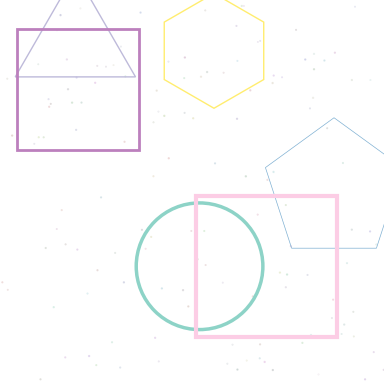[{"shape": "circle", "thickness": 2.5, "radius": 0.82, "center": [0.518, 0.308]}, {"shape": "triangle", "thickness": 1, "radius": 0.9, "center": [0.196, 0.89]}, {"shape": "pentagon", "thickness": 0.5, "radius": 0.94, "center": [0.868, 0.507]}, {"shape": "square", "thickness": 3, "radius": 0.91, "center": [0.692, 0.308]}, {"shape": "square", "thickness": 2, "radius": 0.79, "center": [0.203, 0.767]}, {"shape": "hexagon", "thickness": 1, "radius": 0.75, "center": [0.556, 0.868]}]